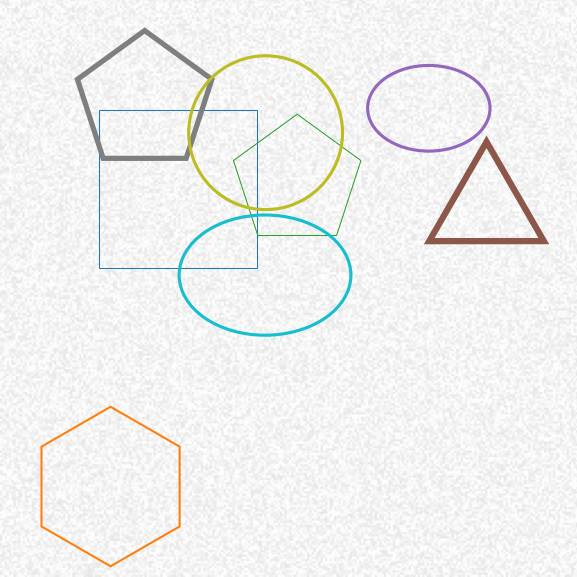[{"shape": "square", "thickness": 0.5, "radius": 0.68, "center": [0.309, 0.672]}, {"shape": "hexagon", "thickness": 1, "radius": 0.69, "center": [0.191, 0.157]}, {"shape": "pentagon", "thickness": 0.5, "radius": 0.58, "center": [0.515, 0.685]}, {"shape": "oval", "thickness": 1.5, "radius": 0.53, "center": [0.743, 0.812]}, {"shape": "triangle", "thickness": 3, "radius": 0.57, "center": [0.842, 0.639]}, {"shape": "pentagon", "thickness": 2.5, "radius": 0.61, "center": [0.25, 0.824]}, {"shape": "circle", "thickness": 1.5, "radius": 0.67, "center": [0.46, 0.769]}, {"shape": "oval", "thickness": 1.5, "radius": 0.74, "center": [0.459, 0.523]}]